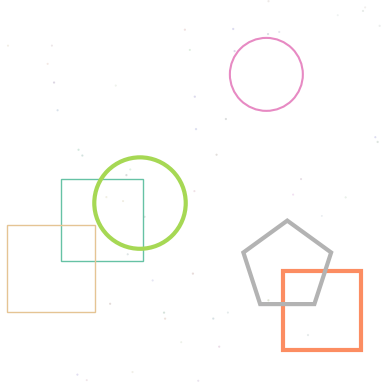[{"shape": "square", "thickness": 1, "radius": 0.53, "center": [0.265, 0.428]}, {"shape": "square", "thickness": 3, "radius": 0.51, "center": [0.836, 0.193]}, {"shape": "circle", "thickness": 1.5, "radius": 0.47, "center": [0.692, 0.807]}, {"shape": "circle", "thickness": 3, "radius": 0.59, "center": [0.364, 0.473]}, {"shape": "square", "thickness": 1, "radius": 0.57, "center": [0.132, 0.303]}, {"shape": "pentagon", "thickness": 3, "radius": 0.6, "center": [0.746, 0.307]}]